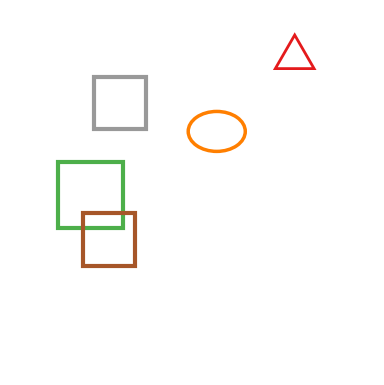[{"shape": "triangle", "thickness": 2, "radius": 0.29, "center": [0.765, 0.851]}, {"shape": "square", "thickness": 3, "radius": 0.42, "center": [0.236, 0.494]}, {"shape": "oval", "thickness": 2.5, "radius": 0.37, "center": [0.563, 0.659]}, {"shape": "square", "thickness": 3, "radius": 0.34, "center": [0.283, 0.378]}, {"shape": "square", "thickness": 3, "radius": 0.34, "center": [0.312, 0.733]}]